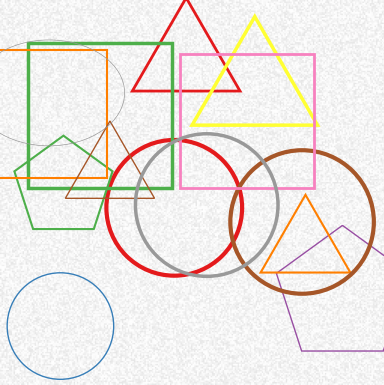[{"shape": "triangle", "thickness": 2, "radius": 0.81, "center": [0.484, 0.844]}, {"shape": "circle", "thickness": 3, "radius": 0.88, "center": [0.453, 0.46]}, {"shape": "circle", "thickness": 1, "radius": 0.69, "center": [0.157, 0.153]}, {"shape": "square", "thickness": 2.5, "radius": 0.94, "center": [0.26, 0.7]}, {"shape": "pentagon", "thickness": 1.5, "radius": 0.67, "center": [0.165, 0.514]}, {"shape": "pentagon", "thickness": 1, "radius": 0.9, "center": [0.889, 0.234]}, {"shape": "triangle", "thickness": 1.5, "radius": 0.67, "center": [0.793, 0.359]}, {"shape": "square", "thickness": 1.5, "radius": 0.84, "center": [0.112, 0.704]}, {"shape": "triangle", "thickness": 2.5, "radius": 0.94, "center": [0.662, 0.769]}, {"shape": "triangle", "thickness": 1, "radius": 0.67, "center": [0.286, 0.552]}, {"shape": "circle", "thickness": 3, "radius": 0.93, "center": [0.785, 0.423]}, {"shape": "square", "thickness": 2, "radius": 0.87, "center": [0.641, 0.686]}, {"shape": "oval", "thickness": 0.5, "radius": 0.98, "center": [0.127, 0.759]}, {"shape": "circle", "thickness": 2.5, "radius": 0.93, "center": [0.537, 0.467]}]